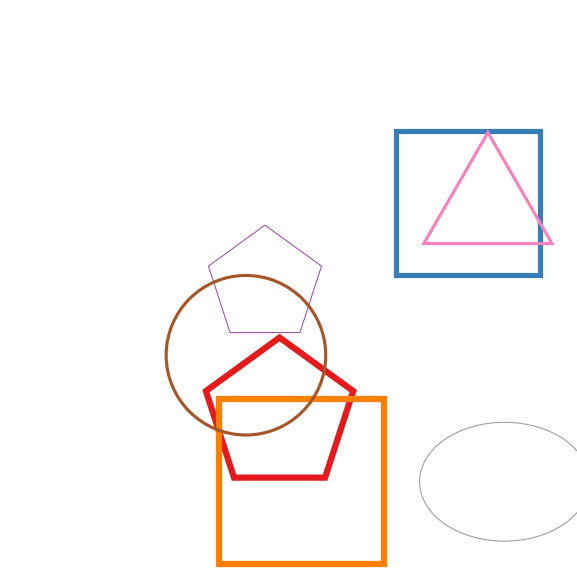[{"shape": "pentagon", "thickness": 3, "radius": 0.67, "center": [0.484, 0.281]}, {"shape": "square", "thickness": 2.5, "radius": 0.63, "center": [0.81, 0.648]}, {"shape": "pentagon", "thickness": 0.5, "radius": 0.51, "center": [0.459, 0.506]}, {"shape": "square", "thickness": 3, "radius": 0.71, "center": [0.522, 0.165]}, {"shape": "circle", "thickness": 1.5, "radius": 0.69, "center": [0.426, 0.384]}, {"shape": "triangle", "thickness": 1.5, "radius": 0.64, "center": [0.845, 0.641]}, {"shape": "oval", "thickness": 0.5, "radius": 0.74, "center": [0.874, 0.165]}]